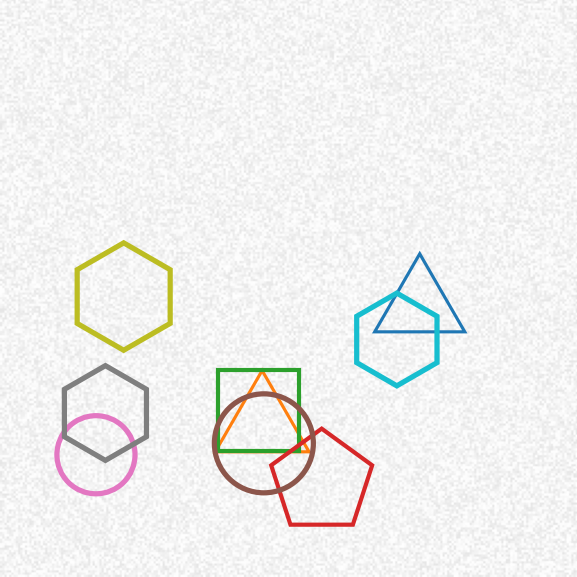[{"shape": "triangle", "thickness": 1.5, "radius": 0.45, "center": [0.727, 0.47]}, {"shape": "triangle", "thickness": 1.5, "radius": 0.47, "center": [0.454, 0.264]}, {"shape": "square", "thickness": 2, "radius": 0.35, "center": [0.448, 0.289]}, {"shape": "pentagon", "thickness": 2, "radius": 0.46, "center": [0.557, 0.165]}, {"shape": "circle", "thickness": 2.5, "radius": 0.43, "center": [0.457, 0.231]}, {"shape": "circle", "thickness": 2.5, "radius": 0.34, "center": [0.166, 0.212]}, {"shape": "hexagon", "thickness": 2.5, "radius": 0.41, "center": [0.183, 0.284]}, {"shape": "hexagon", "thickness": 2.5, "radius": 0.46, "center": [0.214, 0.486]}, {"shape": "hexagon", "thickness": 2.5, "radius": 0.4, "center": [0.687, 0.411]}]